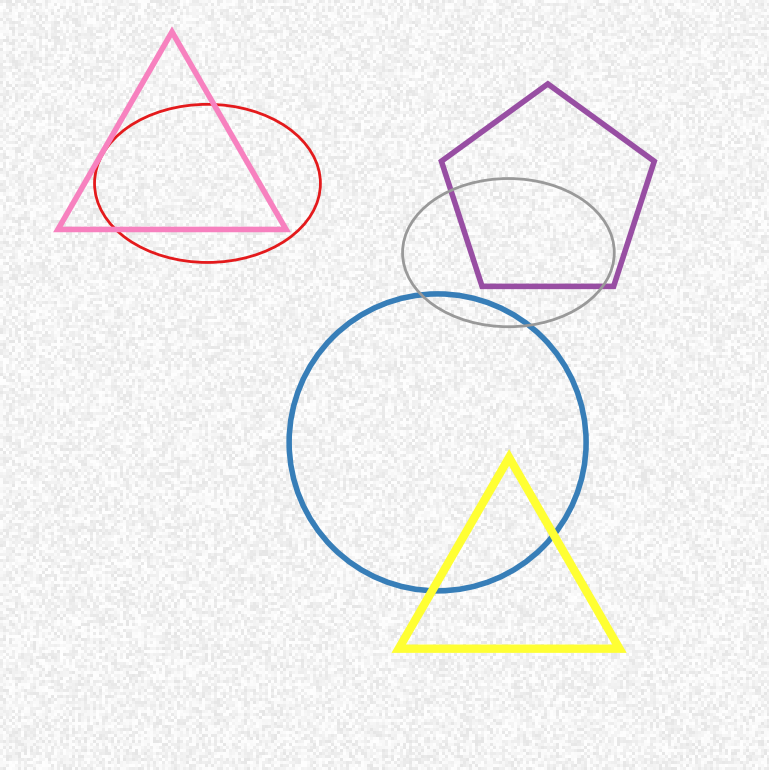[{"shape": "oval", "thickness": 1, "radius": 0.73, "center": [0.269, 0.762]}, {"shape": "circle", "thickness": 2, "radius": 0.96, "center": [0.568, 0.425]}, {"shape": "pentagon", "thickness": 2, "radius": 0.73, "center": [0.711, 0.746]}, {"shape": "triangle", "thickness": 3, "radius": 0.83, "center": [0.661, 0.24]}, {"shape": "triangle", "thickness": 2, "radius": 0.86, "center": [0.223, 0.788]}, {"shape": "oval", "thickness": 1, "radius": 0.69, "center": [0.66, 0.672]}]